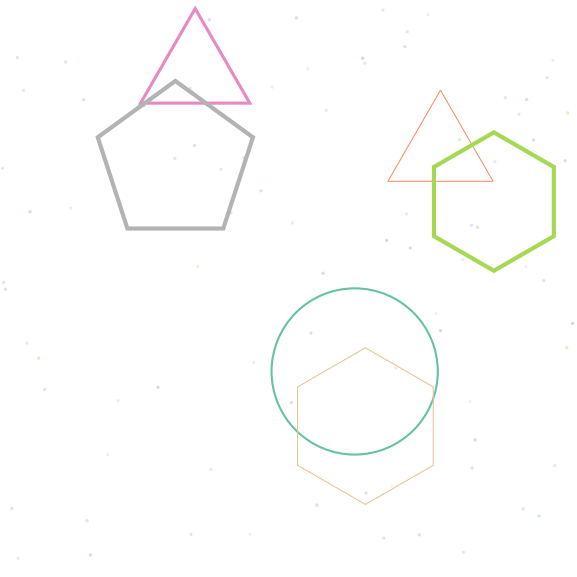[{"shape": "circle", "thickness": 1, "radius": 0.72, "center": [0.614, 0.356]}, {"shape": "triangle", "thickness": 0.5, "radius": 0.53, "center": [0.763, 0.738]}, {"shape": "triangle", "thickness": 1.5, "radius": 0.55, "center": [0.338, 0.875]}, {"shape": "hexagon", "thickness": 2, "radius": 0.6, "center": [0.855, 0.65]}, {"shape": "hexagon", "thickness": 0.5, "radius": 0.68, "center": [0.633, 0.261]}, {"shape": "pentagon", "thickness": 2, "radius": 0.71, "center": [0.304, 0.718]}]